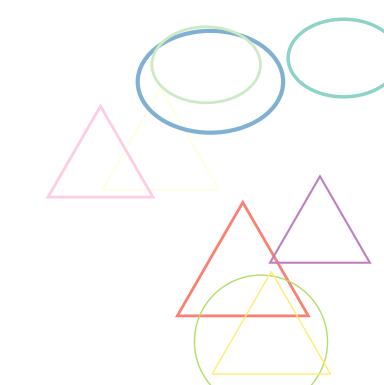[{"shape": "oval", "thickness": 2.5, "radius": 0.72, "center": [0.893, 0.849]}, {"shape": "triangle", "thickness": 0.5, "radius": 0.88, "center": [0.418, 0.595]}, {"shape": "triangle", "thickness": 2, "radius": 0.98, "center": [0.631, 0.278]}, {"shape": "oval", "thickness": 3, "radius": 0.94, "center": [0.547, 0.788]}, {"shape": "circle", "thickness": 1, "radius": 0.86, "center": [0.678, 0.113]}, {"shape": "triangle", "thickness": 2, "radius": 0.79, "center": [0.261, 0.567]}, {"shape": "triangle", "thickness": 1.5, "radius": 0.75, "center": [0.831, 0.392]}, {"shape": "oval", "thickness": 2, "radius": 0.71, "center": [0.536, 0.832]}, {"shape": "triangle", "thickness": 1, "radius": 0.89, "center": [0.705, 0.117]}]